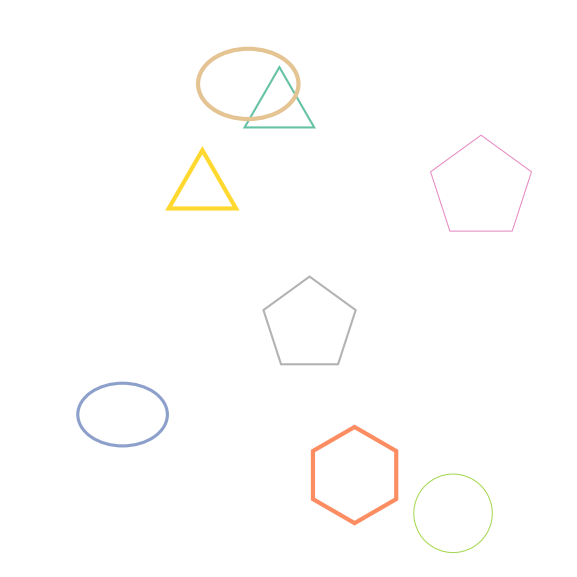[{"shape": "triangle", "thickness": 1, "radius": 0.35, "center": [0.484, 0.813]}, {"shape": "hexagon", "thickness": 2, "radius": 0.42, "center": [0.614, 0.177]}, {"shape": "oval", "thickness": 1.5, "radius": 0.39, "center": [0.212, 0.281]}, {"shape": "pentagon", "thickness": 0.5, "radius": 0.46, "center": [0.833, 0.673]}, {"shape": "circle", "thickness": 0.5, "radius": 0.34, "center": [0.784, 0.11]}, {"shape": "triangle", "thickness": 2, "radius": 0.34, "center": [0.35, 0.672]}, {"shape": "oval", "thickness": 2, "radius": 0.43, "center": [0.43, 0.854]}, {"shape": "pentagon", "thickness": 1, "radius": 0.42, "center": [0.536, 0.436]}]